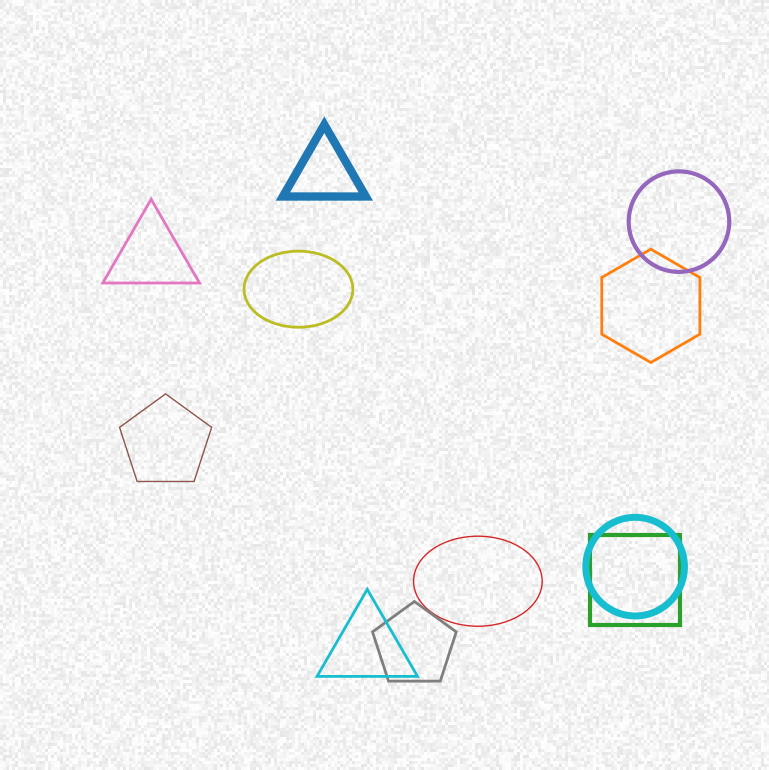[{"shape": "triangle", "thickness": 3, "radius": 0.31, "center": [0.421, 0.776]}, {"shape": "hexagon", "thickness": 1, "radius": 0.37, "center": [0.845, 0.603]}, {"shape": "square", "thickness": 1.5, "radius": 0.29, "center": [0.825, 0.247]}, {"shape": "oval", "thickness": 0.5, "radius": 0.42, "center": [0.621, 0.245]}, {"shape": "circle", "thickness": 1.5, "radius": 0.33, "center": [0.882, 0.712]}, {"shape": "pentagon", "thickness": 0.5, "radius": 0.31, "center": [0.215, 0.426]}, {"shape": "triangle", "thickness": 1, "radius": 0.36, "center": [0.196, 0.669]}, {"shape": "pentagon", "thickness": 1, "radius": 0.29, "center": [0.538, 0.162]}, {"shape": "oval", "thickness": 1, "radius": 0.35, "center": [0.388, 0.624]}, {"shape": "circle", "thickness": 2.5, "radius": 0.32, "center": [0.825, 0.264]}, {"shape": "triangle", "thickness": 1, "radius": 0.38, "center": [0.477, 0.159]}]